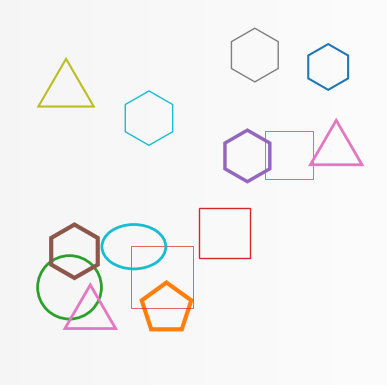[{"shape": "square", "thickness": 0.5, "radius": 0.31, "center": [0.746, 0.597]}, {"shape": "hexagon", "thickness": 1.5, "radius": 0.3, "center": [0.847, 0.826]}, {"shape": "pentagon", "thickness": 3, "radius": 0.34, "center": [0.43, 0.199]}, {"shape": "circle", "thickness": 2, "radius": 0.41, "center": [0.179, 0.254]}, {"shape": "square", "thickness": 0.5, "radius": 0.4, "center": [0.417, 0.28]}, {"shape": "square", "thickness": 1, "radius": 0.33, "center": [0.579, 0.394]}, {"shape": "hexagon", "thickness": 2.5, "radius": 0.33, "center": [0.638, 0.595]}, {"shape": "hexagon", "thickness": 3, "radius": 0.35, "center": [0.192, 0.347]}, {"shape": "triangle", "thickness": 2, "radius": 0.38, "center": [0.868, 0.611]}, {"shape": "triangle", "thickness": 2, "radius": 0.38, "center": [0.233, 0.184]}, {"shape": "hexagon", "thickness": 1, "radius": 0.35, "center": [0.658, 0.857]}, {"shape": "triangle", "thickness": 1.5, "radius": 0.41, "center": [0.17, 0.765]}, {"shape": "oval", "thickness": 2, "radius": 0.41, "center": [0.345, 0.359]}, {"shape": "hexagon", "thickness": 1, "radius": 0.35, "center": [0.384, 0.693]}]